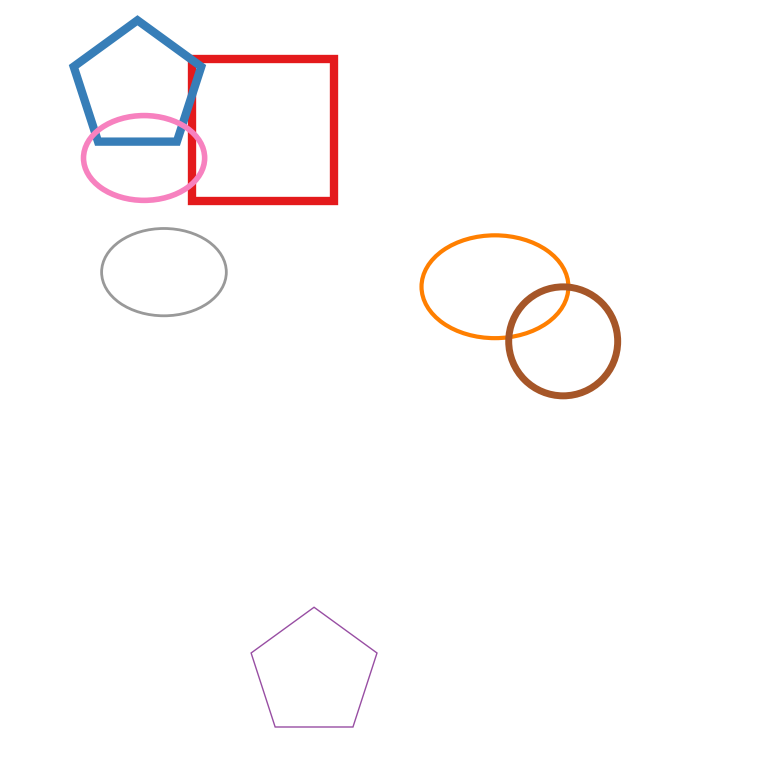[{"shape": "square", "thickness": 3, "radius": 0.46, "center": [0.341, 0.831]}, {"shape": "pentagon", "thickness": 3, "radius": 0.44, "center": [0.179, 0.887]}, {"shape": "pentagon", "thickness": 0.5, "radius": 0.43, "center": [0.408, 0.125]}, {"shape": "oval", "thickness": 1.5, "radius": 0.48, "center": [0.643, 0.628]}, {"shape": "circle", "thickness": 2.5, "radius": 0.35, "center": [0.731, 0.557]}, {"shape": "oval", "thickness": 2, "radius": 0.39, "center": [0.187, 0.795]}, {"shape": "oval", "thickness": 1, "radius": 0.4, "center": [0.213, 0.647]}]